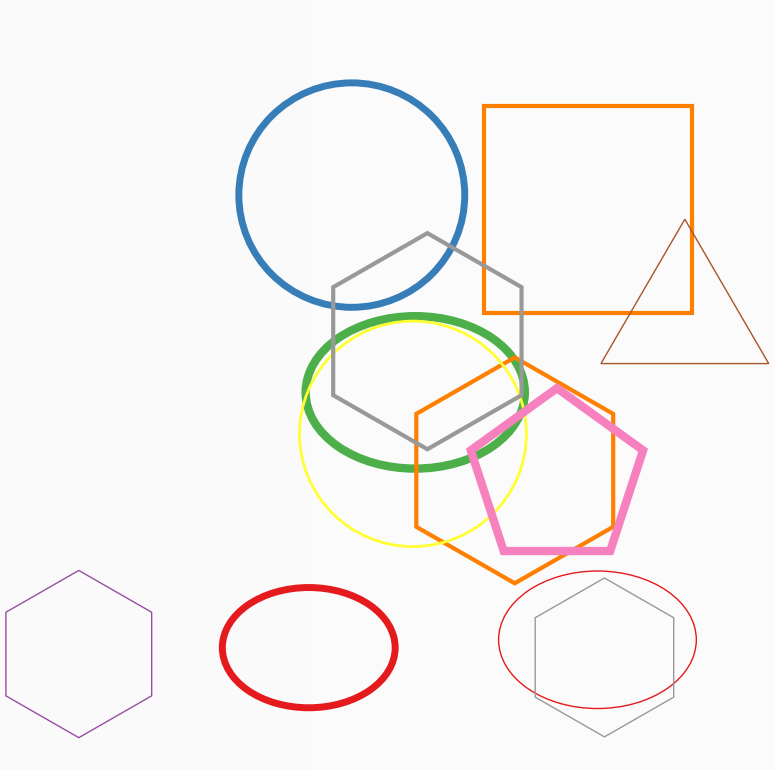[{"shape": "oval", "thickness": 2.5, "radius": 0.56, "center": [0.398, 0.159]}, {"shape": "oval", "thickness": 0.5, "radius": 0.64, "center": [0.771, 0.169]}, {"shape": "circle", "thickness": 2.5, "radius": 0.73, "center": [0.454, 0.747]}, {"shape": "oval", "thickness": 3, "radius": 0.71, "center": [0.536, 0.49]}, {"shape": "hexagon", "thickness": 0.5, "radius": 0.54, "center": [0.102, 0.151]}, {"shape": "square", "thickness": 1.5, "radius": 0.67, "center": [0.759, 0.728]}, {"shape": "hexagon", "thickness": 1.5, "radius": 0.73, "center": [0.664, 0.389]}, {"shape": "circle", "thickness": 1, "radius": 0.73, "center": [0.533, 0.437]}, {"shape": "triangle", "thickness": 0.5, "radius": 0.62, "center": [0.884, 0.59]}, {"shape": "pentagon", "thickness": 3, "radius": 0.58, "center": [0.719, 0.379]}, {"shape": "hexagon", "thickness": 1.5, "radius": 0.7, "center": [0.551, 0.557]}, {"shape": "hexagon", "thickness": 0.5, "radius": 0.52, "center": [0.78, 0.146]}]